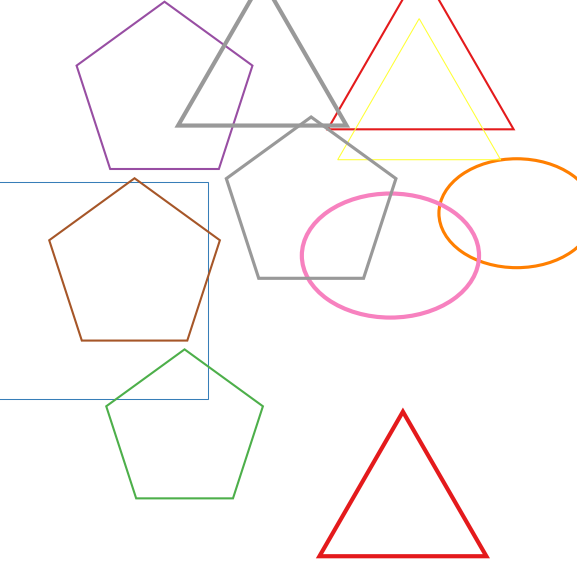[{"shape": "triangle", "thickness": 2, "radius": 0.83, "center": [0.698, 0.119]}, {"shape": "triangle", "thickness": 1, "radius": 0.93, "center": [0.728, 0.868]}, {"shape": "square", "thickness": 0.5, "radius": 0.94, "center": [0.172, 0.496]}, {"shape": "pentagon", "thickness": 1, "radius": 0.71, "center": [0.32, 0.252]}, {"shape": "pentagon", "thickness": 1, "radius": 0.8, "center": [0.285, 0.836]}, {"shape": "oval", "thickness": 1.5, "radius": 0.67, "center": [0.895, 0.63]}, {"shape": "triangle", "thickness": 0.5, "radius": 0.81, "center": [0.726, 0.804]}, {"shape": "pentagon", "thickness": 1, "radius": 0.78, "center": [0.233, 0.535]}, {"shape": "oval", "thickness": 2, "radius": 0.77, "center": [0.676, 0.557]}, {"shape": "triangle", "thickness": 2, "radius": 0.84, "center": [0.454, 0.866]}, {"shape": "pentagon", "thickness": 1.5, "radius": 0.77, "center": [0.539, 0.642]}]